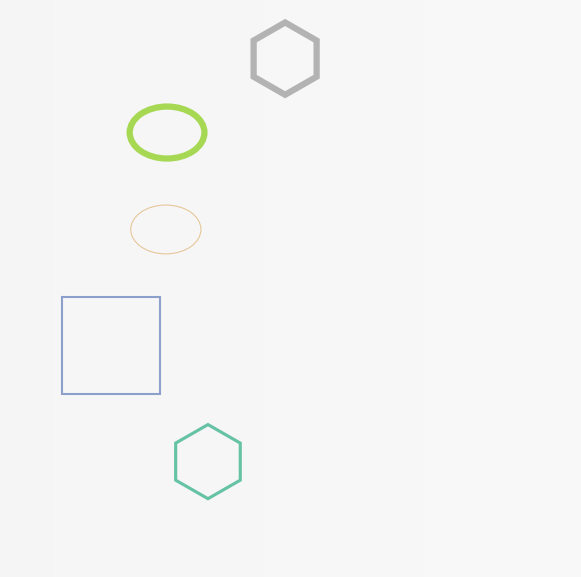[{"shape": "hexagon", "thickness": 1.5, "radius": 0.32, "center": [0.358, 0.2]}, {"shape": "square", "thickness": 1, "radius": 0.42, "center": [0.191, 0.401]}, {"shape": "oval", "thickness": 3, "radius": 0.32, "center": [0.287, 0.77]}, {"shape": "oval", "thickness": 0.5, "radius": 0.3, "center": [0.285, 0.602]}, {"shape": "hexagon", "thickness": 3, "radius": 0.31, "center": [0.491, 0.898]}]